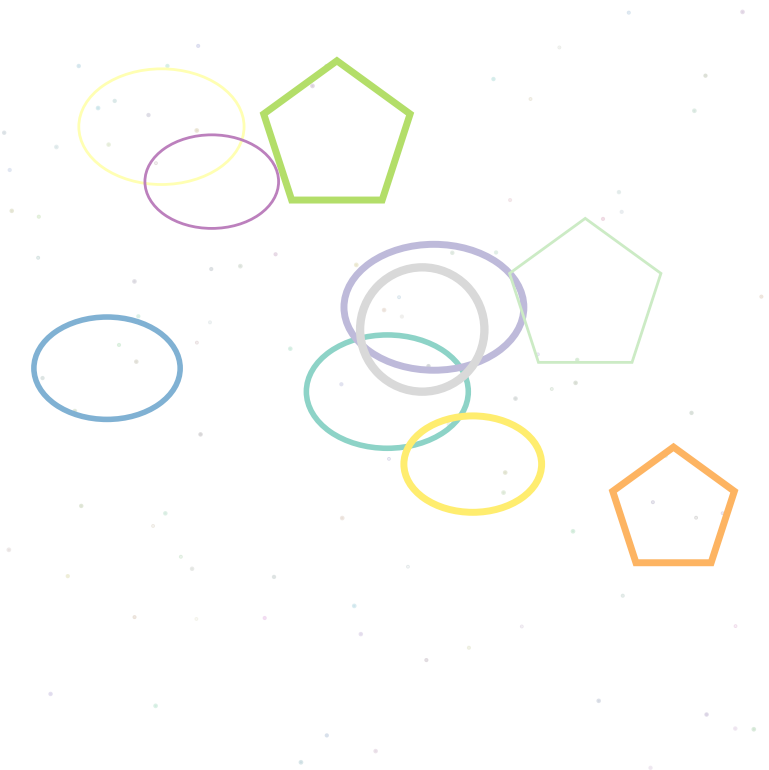[{"shape": "oval", "thickness": 2, "radius": 0.53, "center": [0.503, 0.491]}, {"shape": "oval", "thickness": 1, "radius": 0.54, "center": [0.21, 0.835]}, {"shape": "oval", "thickness": 2.5, "radius": 0.58, "center": [0.564, 0.601]}, {"shape": "oval", "thickness": 2, "radius": 0.47, "center": [0.139, 0.522]}, {"shape": "pentagon", "thickness": 2.5, "radius": 0.42, "center": [0.875, 0.336]}, {"shape": "pentagon", "thickness": 2.5, "radius": 0.5, "center": [0.438, 0.821]}, {"shape": "circle", "thickness": 3, "radius": 0.4, "center": [0.548, 0.572]}, {"shape": "oval", "thickness": 1, "radius": 0.43, "center": [0.275, 0.764]}, {"shape": "pentagon", "thickness": 1, "radius": 0.52, "center": [0.76, 0.613]}, {"shape": "oval", "thickness": 2.5, "radius": 0.45, "center": [0.614, 0.397]}]